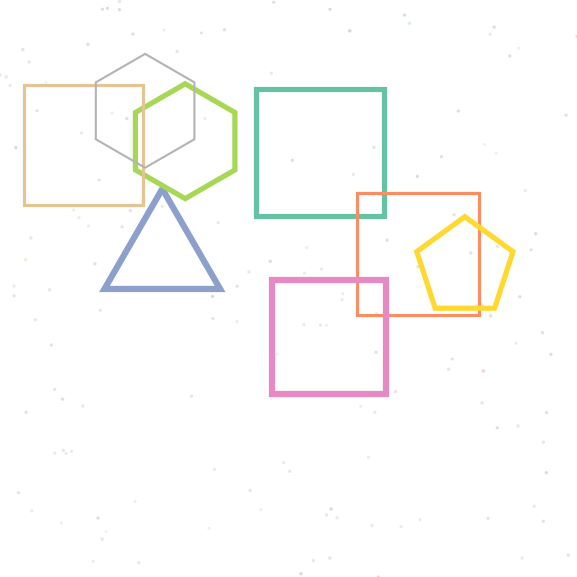[{"shape": "square", "thickness": 2.5, "radius": 0.55, "center": [0.554, 0.735]}, {"shape": "square", "thickness": 1.5, "radius": 0.53, "center": [0.724, 0.56]}, {"shape": "triangle", "thickness": 3, "radius": 0.58, "center": [0.281, 0.557]}, {"shape": "square", "thickness": 3, "radius": 0.5, "center": [0.569, 0.416]}, {"shape": "hexagon", "thickness": 2.5, "radius": 0.5, "center": [0.321, 0.755]}, {"shape": "pentagon", "thickness": 2.5, "radius": 0.44, "center": [0.805, 0.536]}, {"shape": "square", "thickness": 1.5, "radius": 0.52, "center": [0.145, 0.748]}, {"shape": "hexagon", "thickness": 1, "radius": 0.49, "center": [0.251, 0.807]}]